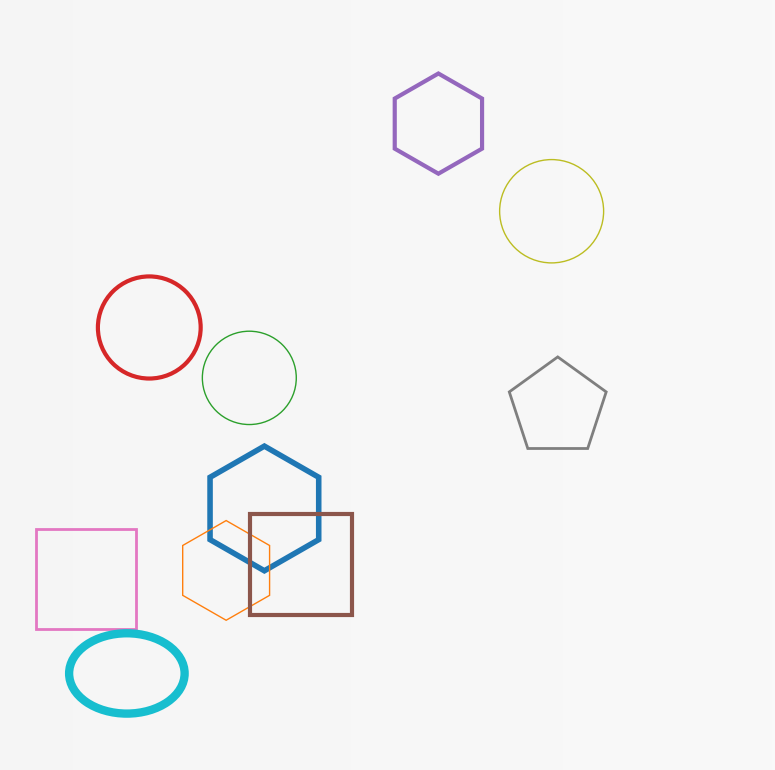[{"shape": "hexagon", "thickness": 2, "radius": 0.4, "center": [0.341, 0.34]}, {"shape": "hexagon", "thickness": 0.5, "radius": 0.32, "center": [0.292, 0.259]}, {"shape": "circle", "thickness": 0.5, "radius": 0.3, "center": [0.322, 0.509]}, {"shape": "circle", "thickness": 1.5, "radius": 0.33, "center": [0.193, 0.575]}, {"shape": "hexagon", "thickness": 1.5, "radius": 0.33, "center": [0.566, 0.839]}, {"shape": "square", "thickness": 1.5, "radius": 0.33, "center": [0.388, 0.267]}, {"shape": "square", "thickness": 1, "radius": 0.32, "center": [0.111, 0.248]}, {"shape": "pentagon", "thickness": 1, "radius": 0.33, "center": [0.72, 0.471]}, {"shape": "circle", "thickness": 0.5, "radius": 0.34, "center": [0.712, 0.726]}, {"shape": "oval", "thickness": 3, "radius": 0.37, "center": [0.164, 0.125]}]